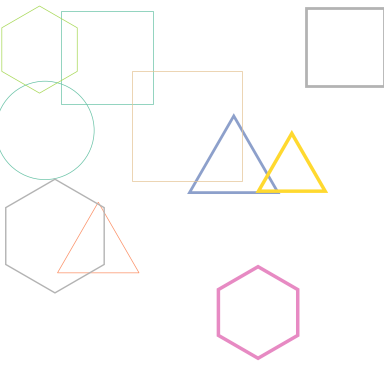[{"shape": "square", "thickness": 0.5, "radius": 0.6, "center": [0.277, 0.851]}, {"shape": "circle", "thickness": 0.5, "radius": 0.64, "center": [0.117, 0.661]}, {"shape": "triangle", "thickness": 0.5, "radius": 0.61, "center": [0.255, 0.352]}, {"shape": "triangle", "thickness": 2, "radius": 0.66, "center": [0.607, 0.566]}, {"shape": "hexagon", "thickness": 2.5, "radius": 0.59, "center": [0.67, 0.188]}, {"shape": "hexagon", "thickness": 0.5, "radius": 0.57, "center": [0.103, 0.871]}, {"shape": "triangle", "thickness": 2.5, "radius": 0.5, "center": [0.758, 0.553]}, {"shape": "square", "thickness": 0.5, "radius": 0.71, "center": [0.487, 0.672]}, {"shape": "hexagon", "thickness": 1, "radius": 0.74, "center": [0.143, 0.387]}, {"shape": "square", "thickness": 2, "radius": 0.51, "center": [0.896, 0.878]}]